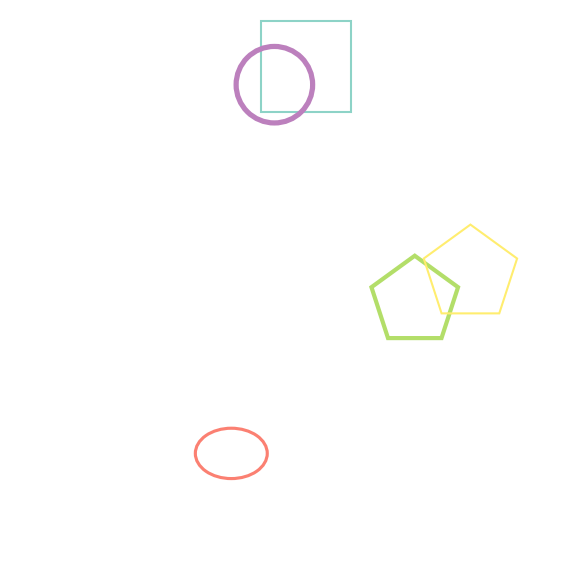[{"shape": "square", "thickness": 1, "radius": 0.39, "center": [0.53, 0.884]}, {"shape": "oval", "thickness": 1.5, "radius": 0.31, "center": [0.401, 0.214]}, {"shape": "pentagon", "thickness": 2, "radius": 0.39, "center": [0.718, 0.477]}, {"shape": "circle", "thickness": 2.5, "radius": 0.33, "center": [0.475, 0.852]}, {"shape": "pentagon", "thickness": 1, "radius": 0.42, "center": [0.815, 0.525]}]